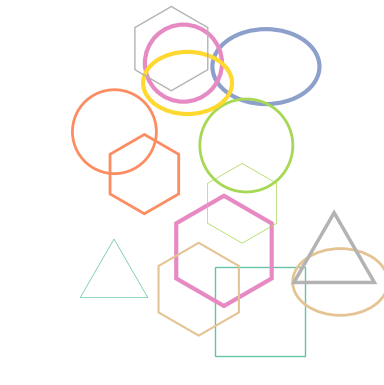[{"shape": "square", "thickness": 1, "radius": 0.58, "center": [0.676, 0.191]}, {"shape": "triangle", "thickness": 0.5, "radius": 0.51, "center": [0.296, 0.278]}, {"shape": "hexagon", "thickness": 2, "radius": 0.51, "center": [0.375, 0.548]}, {"shape": "circle", "thickness": 2, "radius": 0.54, "center": [0.297, 0.658]}, {"shape": "oval", "thickness": 3, "radius": 0.7, "center": [0.691, 0.827]}, {"shape": "circle", "thickness": 3, "radius": 0.5, "center": [0.476, 0.836]}, {"shape": "hexagon", "thickness": 3, "radius": 0.72, "center": [0.582, 0.348]}, {"shape": "hexagon", "thickness": 0.5, "radius": 0.52, "center": [0.629, 0.472]}, {"shape": "circle", "thickness": 2, "radius": 0.6, "center": [0.64, 0.622]}, {"shape": "oval", "thickness": 3, "radius": 0.58, "center": [0.487, 0.785]}, {"shape": "oval", "thickness": 2, "radius": 0.62, "center": [0.884, 0.268]}, {"shape": "hexagon", "thickness": 1.5, "radius": 0.6, "center": [0.516, 0.249]}, {"shape": "hexagon", "thickness": 1, "radius": 0.55, "center": [0.445, 0.874]}, {"shape": "triangle", "thickness": 2.5, "radius": 0.6, "center": [0.868, 0.327]}]